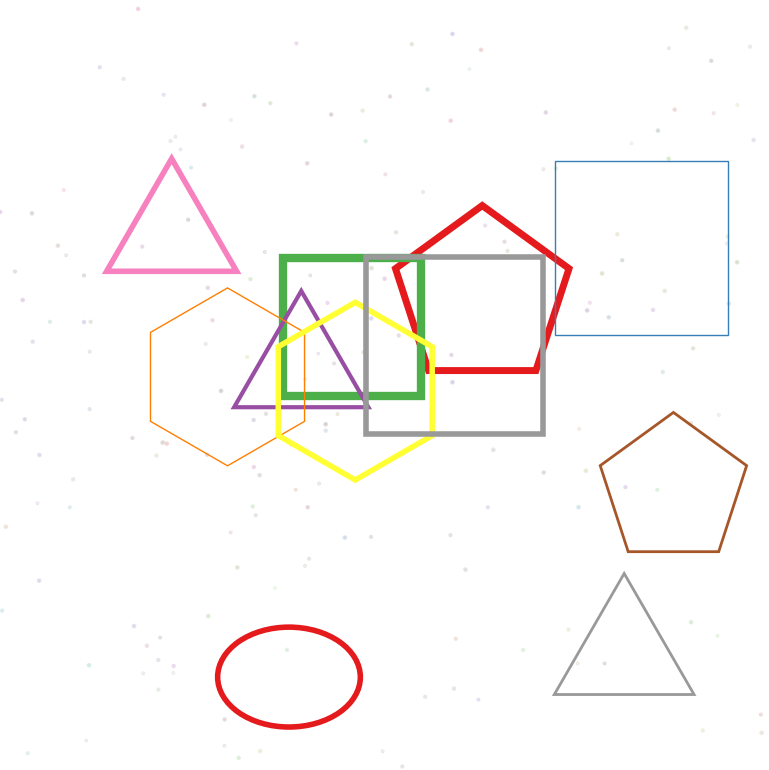[{"shape": "pentagon", "thickness": 2.5, "radius": 0.59, "center": [0.626, 0.615]}, {"shape": "oval", "thickness": 2, "radius": 0.46, "center": [0.375, 0.121]}, {"shape": "square", "thickness": 0.5, "radius": 0.56, "center": [0.833, 0.678]}, {"shape": "square", "thickness": 3, "radius": 0.45, "center": [0.458, 0.575]}, {"shape": "triangle", "thickness": 1.5, "radius": 0.5, "center": [0.391, 0.521]}, {"shape": "hexagon", "thickness": 0.5, "radius": 0.58, "center": [0.295, 0.511]}, {"shape": "hexagon", "thickness": 2, "radius": 0.58, "center": [0.461, 0.492]}, {"shape": "pentagon", "thickness": 1, "radius": 0.5, "center": [0.875, 0.364]}, {"shape": "triangle", "thickness": 2, "radius": 0.49, "center": [0.223, 0.696]}, {"shape": "square", "thickness": 2, "radius": 0.58, "center": [0.59, 0.551]}, {"shape": "triangle", "thickness": 1, "radius": 0.52, "center": [0.811, 0.15]}]